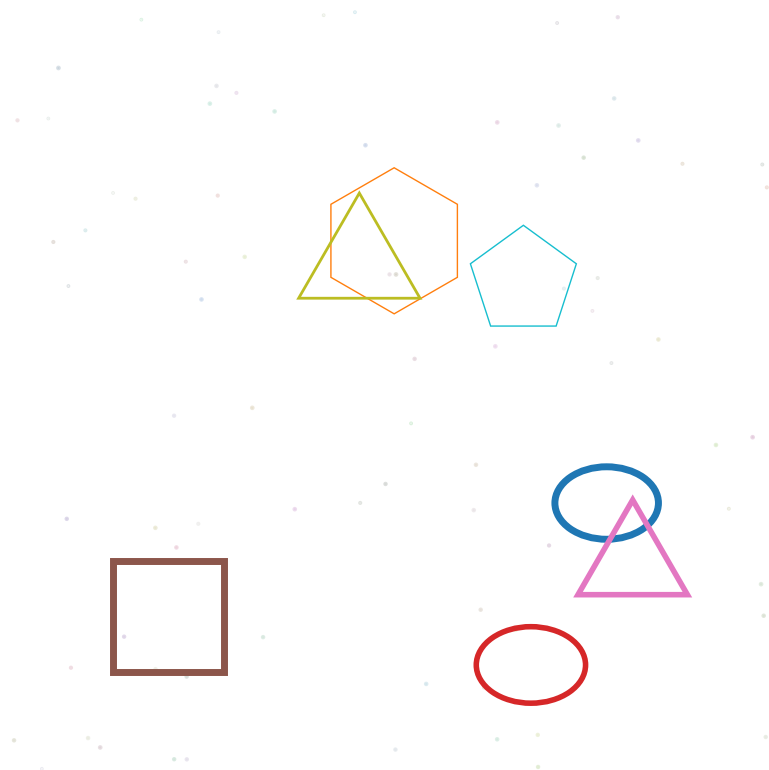[{"shape": "oval", "thickness": 2.5, "radius": 0.34, "center": [0.788, 0.347]}, {"shape": "hexagon", "thickness": 0.5, "radius": 0.47, "center": [0.512, 0.687]}, {"shape": "oval", "thickness": 2, "radius": 0.35, "center": [0.69, 0.136]}, {"shape": "square", "thickness": 2.5, "radius": 0.36, "center": [0.219, 0.2]}, {"shape": "triangle", "thickness": 2, "radius": 0.41, "center": [0.822, 0.269]}, {"shape": "triangle", "thickness": 1, "radius": 0.46, "center": [0.467, 0.658]}, {"shape": "pentagon", "thickness": 0.5, "radius": 0.36, "center": [0.68, 0.635]}]